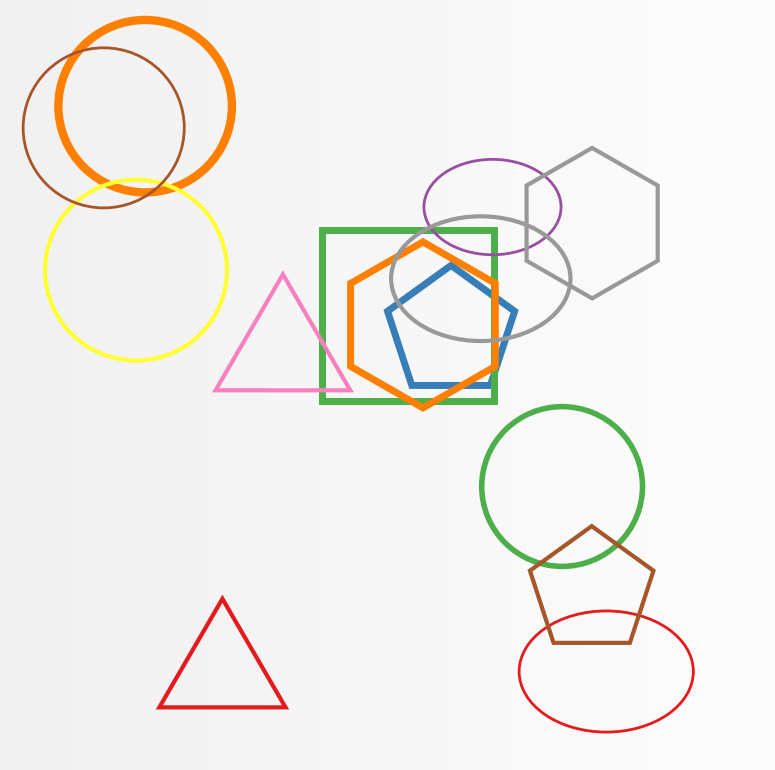[{"shape": "triangle", "thickness": 1.5, "radius": 0.47, "center": [0.287, 0.128]}, {"shape": "oval", "thickness": 1, "radius": 0.56, "center": [0.782, 0.128]}, {"shape": "pentagon", "thickness": 2.5, "radius": 0.43, "center": [0.582, 0.569]}, {"shape": "circle", "thickness": 2, "radius": 0.52, "center": [0.725, 0.368]}, {"shape": "square", "thickness": 2.5, "radius": 0.55, "center": [0.526, 0.59]}, {"shape": "oval", "thickness": 1, "radius": 0.44, "center": [0.635, 0.731]}, {"shape": "circle", "thickness": 3, "radius": 0.56, "center": [0.187, 0.862]}, {"shape": "hexagon", "thickness": 2.5, "radius": 0.54, "center": [0.546, 0.578]}, {"shape": "circle", "thickness": 1.5, "radius": 0.59, "center": [0.176, 0.649]}, {"shape": "circle", "thickness": 1, "radius": 0.52, "center": [0.134, 0.834]}, {"shape": "pentagon", "thickness": 1.5, "radius": 0.42, "center": [0.764, 0.233]}, {"shape": "triangle", "thickness": 1.5, "radius": 0.5, "center": [0.365, 0.543]}, {"shape": "hexagon", "thickness": 1.5, "radius": 0.49, "center": [0.764, 0.71]}, {"shape": "oval", "thickness": 1.5, "radius": 0.58, "center": [0.62, 0.638]}]